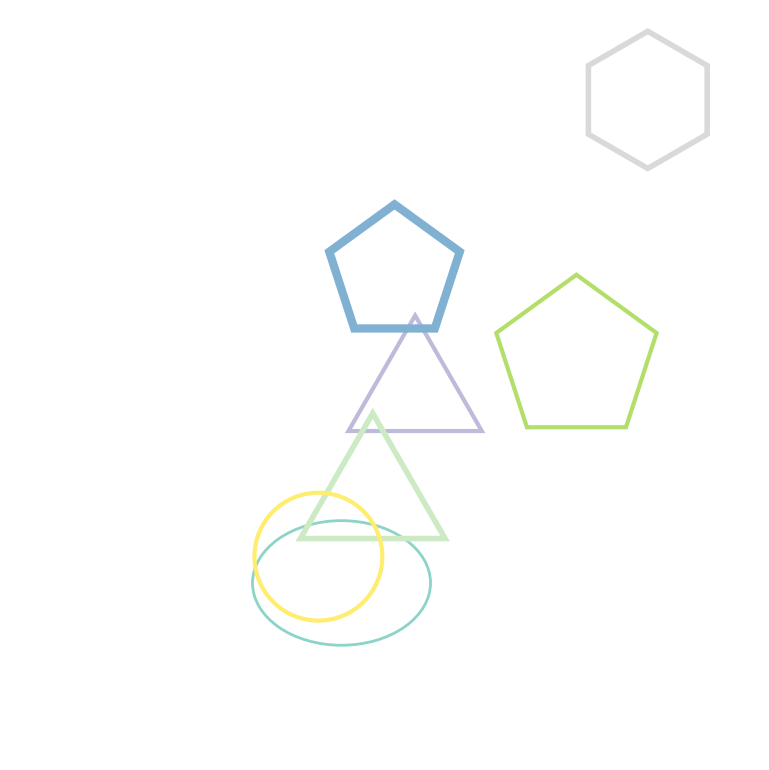[{"shape": "oval", "thickness": 1, "radius": 0.58, "center": [0.444, 0.243]}, {"shape": "triangle", "thickness": 1.5, "radius": 0.5, "center": [0.539, 0.49]}, {"shape": "pentagon", "thickness": 3, "radius": 0.45, "center": [0.512, 0.645]}, {"shape": "pentagon", "thickness": 1.5, "radius": 0.55, "center": [0.749, 0.534]}, {"shape": "hexagon", "thickness": 2, "radius": 0.45, "center": [0.841, 0.87]}, {"shape": "triangle", "thickness": 2, "radius": 0.54, "center": [0.484, 0.355]}, {"shape": "circle", "thickness": 1.5, "radius": 0.42, "center": [0.413, 0.277]}]